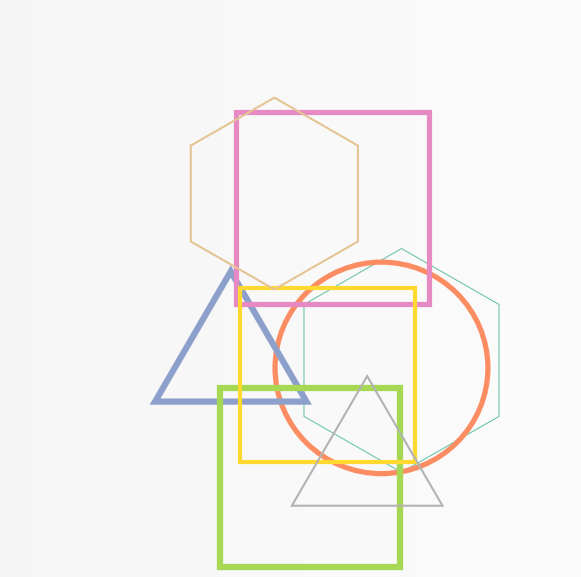[{"shape": "hexagon", "thickness": 0.5, "radius": 0.97, "center": [0.691, 0.375]}, {"shape": "circle", "thickness": 2.5, "radius": 0.92, "center": [0.656, 0.362]}, {"shape": "triangle", "thickness": 3, "radius": 0.75, "center": [0.397, 0.379]}, {"shape": "square", "thickness": 2.5, "radius": 0.83, "center": [0.572, 0.639]}, {"shape": "square", "thickness": 3, "radius": 0.78, "center": [0.533, 0.172]}, {"shape": "square", "thickness": 2, "radius": 0.75, "center": [0.563, 0.35]}, {"shape": "hexagon", "thickness": 1, "radius": 0.83, "center": [0.472, 0.664]}, {"shape": "triangle", "thickness": 1, "radius": 0.75, "center": [0.632, 0.198]}]